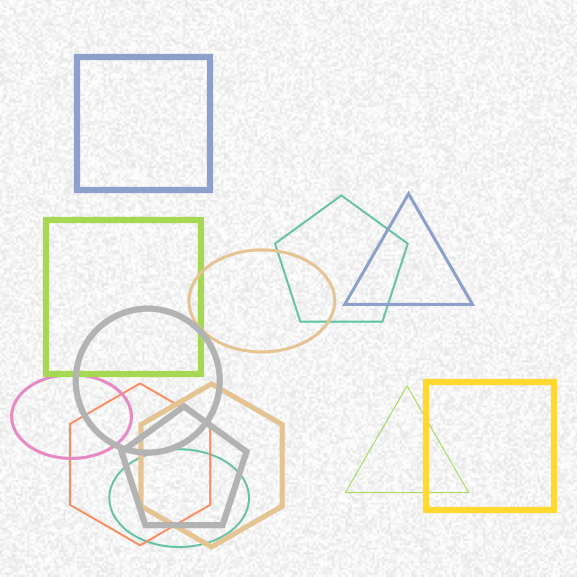[{"shape": "pentagon", "thickness": 1, "radius": 0.6, "center": [0.591, 0.54]}, {"shape": "oval", "thickness": 1, "radius": 0.6, "center": [0.31, 0.137]}, {"shape": "hexagon", "thickness": 1, "radius": 0.7, "center": [0.243, 0.195]}, {"shape": "square", "thickness": 3, "radius": 0.58, "center": [0.249, 0.785]}, {"shape": "triangle", "thickness": 1.5, "radius": 0.64, "center": [0.708, 0.536]}, {"shape": "oval", "thickness": 1.5, "radius": 0.52, "center": [0.124, 0.278]}, {"shape": "square", "thickness": 3, "radius": 0.67, "center": [0.214, 0.485]}, {"shape": "triangle", "thickness": 0.5, "radius": 0.62, "center": [0.705, 0.208]}, {"shape": "square", "thickness": 3, "radius": 0.55, "center": [0.849, 0.226]}, {"shape": "oval", "thickness": 1.5, "radius": 0.63, "center": [0.453, 0.478]}, {"shape": "hexagon", "thickness": 2.5, "radius": 0.71, "center": [0.366, 0.193]}, {"shape": "circle", "thickness": 3, "radius": 0.62, "center": [0.256, 0.34]}, {"shape": "pentagon", "thickness": 3, "radius": 0.57, "center": [0.319, 0.182]}]